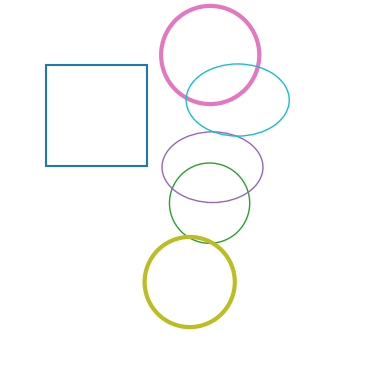[{"shape": "square", "thickness": 1.5, "radius": 0.66, "center": [0.251, 0.701]}, {"shape": "circle", "thickness": 1, "radius": 0.52, "center": [0.544, 0.472]}, {"shape": "oval", "thickness": 1, "radius": 0.66, "center": [0.552, 0.566]}, {"shape": "circle", "thickness": 3, "radius": 0.64, "center": [0.546, 0.857]}, {"shape": "circle", "thickness": 3, "radius": 0.59, "center": [0.493, 0.267]}, {"shape": "oval", "thickness": 1, "radius": 0.67, "center": [0.617, 0.74]}]